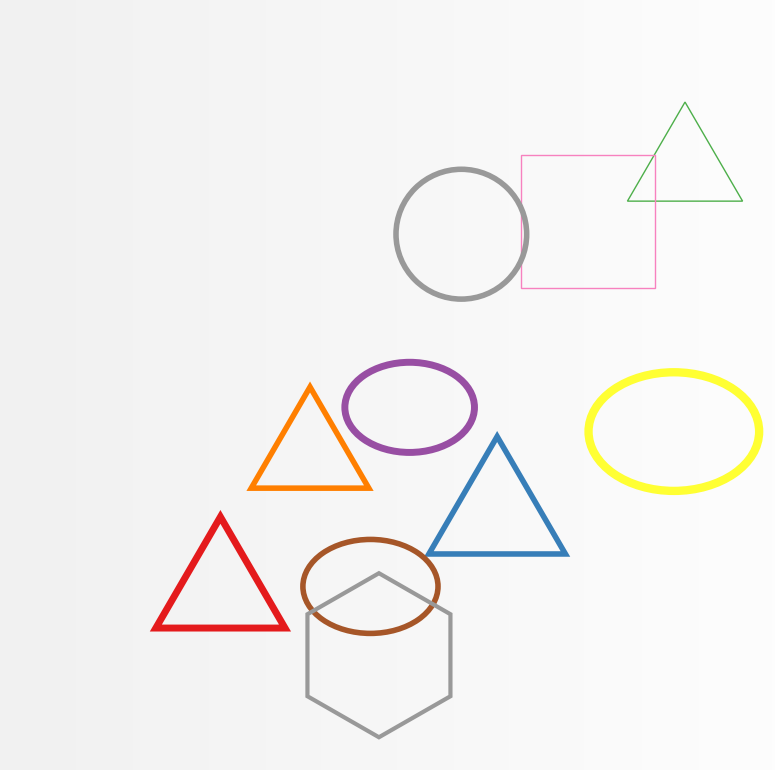[{"shape": "triangle", "thickness": 2.5, "radius": 0.48, "center": [0.284, 0.232]}, {"shape": "triangle", "thickness": 2, "radius": 0.51, "center": [0.641, 0.331]}, {"shape": "triangle", "thickness": 0.5, "radius": 0.43, "center": [0.884, 0.782]}, {"shape": "oval", "thickness": 2.5, "radius": 0.42, "center": [0.529, 0.471]}, {"shape": "triangle", "thickness": 2, "radius": 0.44, "center": [0.4, 0.41]}, {"shape": "oval", "thickness": 3, "radius": 0.55, "center": [0.869, 0.439]}, {"shape": "oval", "thickness": 2, "radius": 0.44, "center": [0.478, 0.238]}, {"shape": "square", "thickness": 0.5, "radius": 0.43, "center": [0.759, 0.713]}, {"shape": "hexagon", "thickness": 1.5, "radius": 0.53, "center": [0.489, 0.149]}, {"shape": "circle", "thickness": 2, "radius": 0.42, "center": [0.595, 0.696]}]